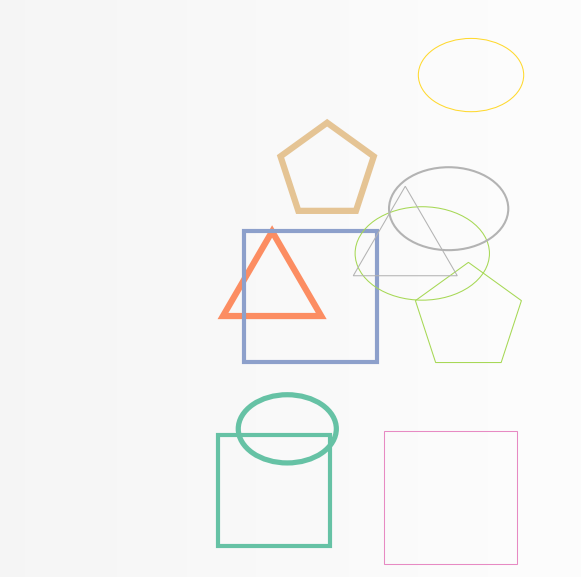[{"shape": "square", "thickness": 2, "radius": 0.48, "center": [0.471, 0.15]}, {"shape": "oval", "thickness": 2.5, "radius": 0.42, "center": [0.494, 0.257]}, {"shape": "triangle", "thickness": 3, "radius": 0.49, "center": [0.468, 0.501]}, {"shape": "square", "thickness": 2, "radius": 0.57, "center": [0.534, 0.486]}, {"shape": "square", "thickness": 0.5, "radius": 0.57, "center": [0.775, 0.138]}, {"shape": "pentagon", "thickness": 0.5, "radius": 0.48, "center": [0.806, 0.449]}, {"shape": "oval", "thickness": 0.5, "radius": 0.58, "center": [0.727, 0.56]}, {"shape": "oval", "thickness": 0.5, "radius": 0.45, "center": [0.81, 0.869]}, {"shape": "pentagon", "thickness": 3, "radius": 0.42, "center": [0.563, 0.702]}, {"shape": "oval", "thickness": 1, "radius": 0.51, "center": [0.772, 0.638]}, {"shape": "triangle", "thickness": 0.5, "radius": 0.52, "center": [0.697, 0.573]}]